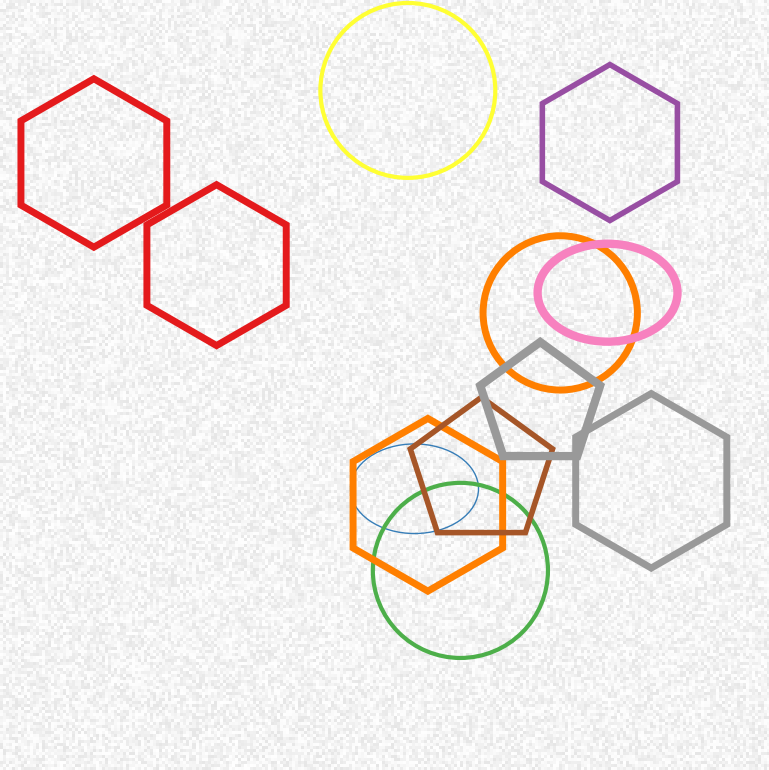[{"shape": "hexagon", "thickness": 2.5, "radius": 0.55, "center": [0.122, 0.788]}, {"shape": "hexagon", "thickness": 2.5, "radius": 0.52, "center": [0.281, 0.656]}, {"shape": "oval", "thickness": 0.5, "radius": 0.42, "center": [0.538, 0.365]}, {"shape": "circle", "thickness": 1.5, "radius": 0.57, "center": [0.598, 0.259]}, {"shape": "hexagon", "thickness": 2, "radius": 0.51, "center": [0.792, 0.815]}, {"shape": "hexagon", "thickness": 2.5, "radius": 0.56, "center": [0.556, 0.344]}, {"shape": "circle", "thickness": 2.5, "radius": 0.5, "center": [0.728, 0.594]}, {"shape": "circle", "thickness": 1.5, "radius": 0.57, "center": [0.53, 0.883]}, {"shape": "pentagon", "thickness": 2, "radius": 0.49, "center": [0.625, 0.387]}, {"shape": "oval", "thickness": 3, "radius": 0.45, "center": [0.789, 0.62]}, {"shape": "hexagon", "thickness": 2.5, "radius": 0.57, "center": [0.846, 0.376]}, {"shape": "pentagon", "thickness": 3, "radius": 0.41, "center": [0.702, 0.474]}]